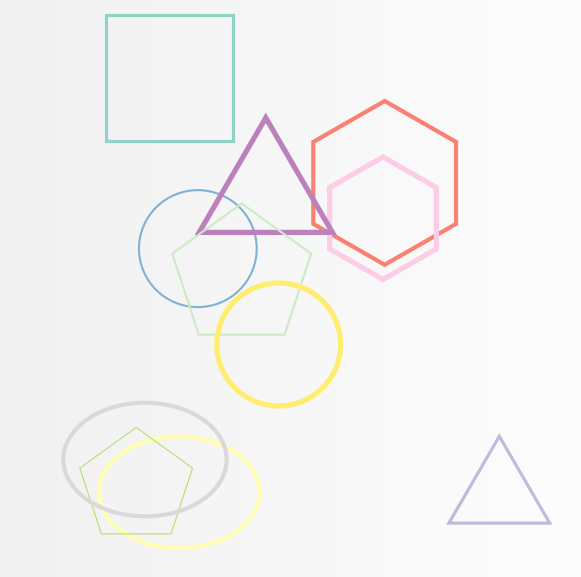[{"shape": "square", "thickness": 1.5, "radius": 0.54, "center": [0.292, 0.864]}, {"shape": "oval", "thickness": 2, "radius": 0.69, "center": [0.308, 0.147]}, {"shape": "triangle", "thickness": 1.5, "radius": 0.5, "center": [0.859, 0.143]}, {"shape": "hexagon", "thickness": 2, "radius": 0.71, "center": [0.662, 0.682]}, {"shape": "circle", "thickness": 1, "radius": 0.51, "center": [0.34, 0.569]}, {"shape": "pentagon", "thickness": 0.5, "radius": 0.51, "center": [0.234, 0.157]}, {"shape": "hexagon", "thickness": 2.5, "radius": 0.53, "center": [0.659, 0.621]}, {"shape": "oval", "thickness": 2, "radius": 0.7, "center": [0.249, 0.203]}, {"shape": "triangle", "thickness": 2.5, "radius": 0.66, "center": [0.457, 0.663]}, {"shape": "pentagon", "thickness": 1, "radius": 0.63, "center": [0.416, 0.521]}, {"shape": "circle", "thickness": 2.5, "radius": 0.53, "center": [0.479, 0.403]}]